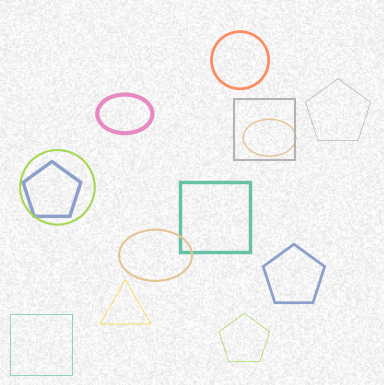[{"shape": "square", "thickness": 0.5, "radius": 0.4, "center": [0.107, 0.106]}, {"shape": "square", "thickness": 2.5, "radius": 0.46, "center": [0.558, 0.437]}, {"shape": "circle", "thickness": 2, "radius": 0.37, "center": [0.624, 0.844]}, {"shape": "pentagon", "thickness": 2, "radius": 0.42, "center": [0.763, 0.282]}, {"shape": "pentagon", "thickness": 2.5, "radius": 0.39, "center": [0.135, 0.502]}, {"shape": "oval", "thickness": 3, "radius": 0.36, "center": [0.324, 0.704]}, {"shape": "pentagon", "thickness": 0.5, "radius": 0.35, "center": [0.635, 0.117]}, {"shape": "circle", "thickness": 1.5, "radius": 0.48, "center": [0.149, 0.514]}, {"shape": "triangle", "thickness": 0.5, "radius": 0.38, "center": [0.326, 0.197]}, {"shape": "oval", "thickness": 1.5, "radius": 0.47, "center": [0.404, 0.337]}, {"shape": "oval", "thickness": 1, "radius": 0.34, "center": [0.7, 0.642]}, {"shape": "pentagon", "thickness": 0.5, "radius": 0.44, "center": [0.878, 0.707]}, {"shape": "square", "thickness": 1.5, "radius": 0.4, "center": [0.688, 0.663]}]